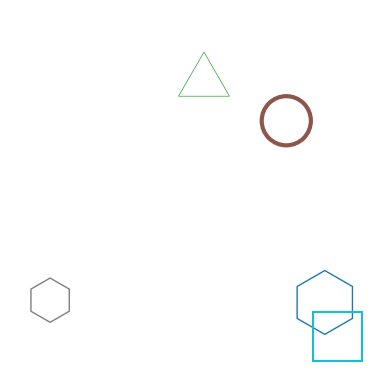[{"shape": "hexagon", "thickness": 1, "radius": 0.41, "center": [0.844, 0.214]}, {"shape": "triangle", "thickness": 0.5, "radius": 0.38, "center": [0.53, 0.788]}, {"shape": "circle", "thickness": 3, "radius": 0.32, "center": [0.744, 0.686]}, {"shape": "hexagon", "thickness": 1, "radius": 0.29, "center": [0.13, 0.22]}, {"shape": "square", "thickness": 1.5, "radius": 0.32, "center": [0.877, 0.127]}]